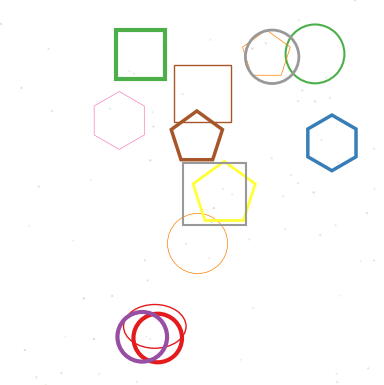[{"shape": "oval", "thickness": 1, "radius": 0.41, "center": [0.402, 0.152]}, {"shape": "circle", "thickness": 3, "radius": 0.32, "center": [0.41, 0.122]}, {"shape": "hexagon", "thickness": 2.5, "radius": 0.36, "center": [0.862, 0.629]}, {"shape": "square", "thickness": 3, "radius": 0.32, "center": [0.366, 0.859]}, {"shape": "circle", "thickness": 1.5, "radius": 0.38, "center": [0.818, 0.86]}, {"shape": "circle", "thickness": 3, "radius": 0.32, "center": [0.37, 0.125]}, {"shape": "pentagon", "thickness": 0.5, "radius": 0.33, "center": [0.692, 0.857]}, {"shape": "circle", "thickness": 0.5, "radius": 0.39, "center": [0.513, 0.368]}, {"shape": "pentagon", "thickness": 2, "radius": 0.42, "center": [0.582, 0.496]}, {"shape": "square", "thickness": 1, "radius": 0.37, "center": [0.526, 0.757]}, {"shape": "pentagon", "thickness": 2.5, "radius": 0.35, "center": [0.511, 0.642]}, {"shape": "hexagon", "thickness": 0.5, "radius": 0.38, "center": [0.31, 0.687]}, {"shape": "square", "thickness": 1.5, "radius": 0.4, "center": [0.557, 0.496]}, {"shape": "circle", "thickness": 2, "radius": 0.35, "center": [0.707, 0.853]}]